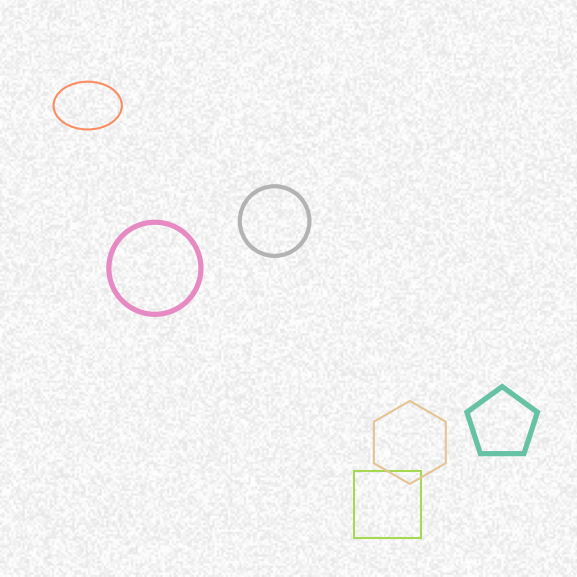[{"shape": "pentagon", "thickness": 2.5, "radius": 0.32, "center": [0.87, 0.266]}, {"shape": "oval", "thickness": 1, "radius": 0.3, "center": [0.152, 0.816]}, {"shape": "circle", "thickness": 2.5, "radius": 0.4, "center": [0.268, 0.535]}, {"shape": "square", "thickness": 1, "radius": 0.29, "center": [0.671, 0.126]}, {"shape": "hexagon", "thickness": 1, "radius": 0.36, "center": [0.71, 0.233]}, {"shape": "circle", "thickness": 2, "radius": 0.3, "center": [0.475, 0.616]}]